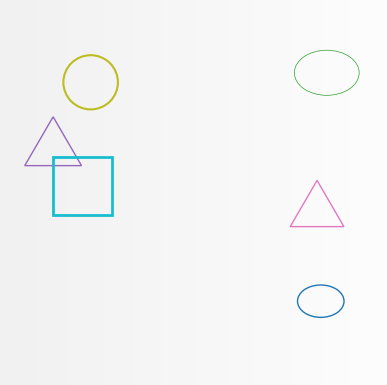[{"shape": "oval", "thickness": 1, "radius": 0.3, "center": [0.828, 0.218]}, {"shape": "oval", "thickness": 0.5, "radius": 0.42, "center": [0.843, 0.811]}, {"shape": "triangle", "thickness": 1, "radius": 0.42, "center": [0.137, 0.612]}, {"shape": "triangle", "thickness": 1, "radius": 0.4, "center": [0.818, 0.451]}, {"shape": "circle", "thickness": 1.5, "radius": 0.35, "center": [0.234, 0.786]}, {"shape": "square", "thickness": 2, "radius": 0.38, "center": [0.213, 0.516]}]